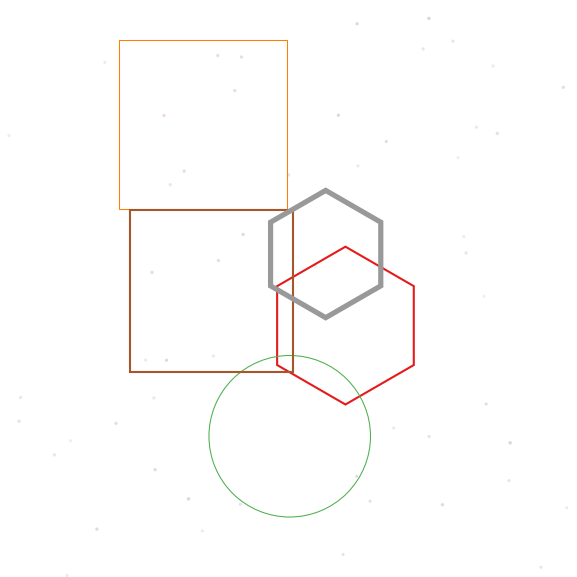[{"shape": "hexagon", "thickness": 1, "radius": 0.68, "center": [0.598, 0.435]}, {"shape": "circle", "thickness": 0.5, "radius": 0.7, "center": [0.502, 0.244]}, {"shape": "square", "thickness": 0.5, "radius": 0.73, "center": [0.352, 0.784]}, {"shape": "square", "thickness": 1, "radius": 0.7, "center": [0.366, 0.495]}, {"shape": "hexagon", "thickness": 2.5, "radius": 0.55, "center": [0.564, 0.559]}]